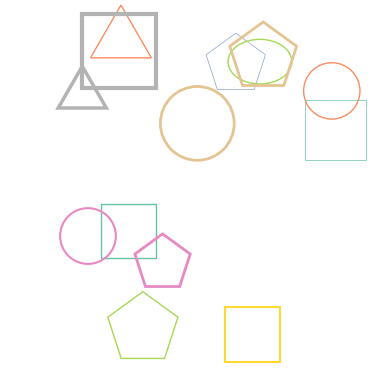[{"shape": "square", "thickness": 1, "radius": 0.35, "center": [0.334, 0.4]}, {"shape": "square", "thickness": 0.5, "radius": 0.39, "center": [0.871, 0.662]}, {"shape": "triangle", "thickness": 1, "radius": 0.46, "center": [0.314, 0.895]}, {"shape": "circle", "thickness": 1, "radius": 0.37, "center": [0.862, 0.764]}, {"shape": "pentagon", "thickness": 0.5, "radius": 0.41, "center": [0.612, 0.833]}, {"shape": "pentagon", "thickness": 2, "radius": 0.38, "center": [0.422, 0.317]}, {"shape": "circle", "thickness": 1.5, "radius": 0.36, "center": [0.229, 0.387]}, {"shape": "oval", "thickness": 1, "radius": 0.41, "center": [0.675, 0.84]}, {"shape": "pentagon", "thickness": 1, "radius": 0.48, "center": [0.371, 0.147]}, {"shape": "square", "thickness": 1.5, "radius": 0.35, "center": [0.656, 0.13]}, {"shape": "circle", "thickness": 2, "radius": 0.48, "center": [0.512, 0.68]}, {"shape": "pentagon", "thickness": 2, "radius": 0.46, "center": [0.684, 0.852]}, {"shape": "square", "thickness": 3, "radius": 0.48, "center": [0.31, 0.867]}, {"shape": "triangle", "thickness": 2.5, "radius": 0.36, "center": [0.214, 0.756]}]